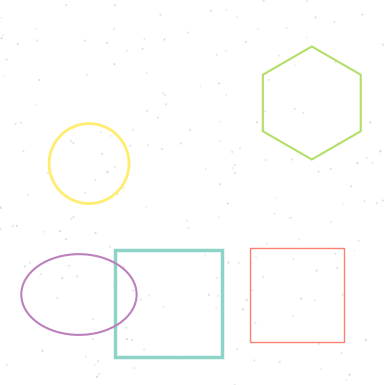[{"shape": "square", "thickness": 2.5, "radius": 0.69, "center": [0.437, 0.212]}, {"shape": "square", "thickness": 1, "radius": 0.61, "center": [0.771, 0.233]}, {"shape": "hexagon", "thickness": 1.5, "radius": 0.73, "center": [0.81, 0.733]}, {"shape": "oval", "thickness": 1.5, "radius": 0.75, "center": [0.205, 0.235]}, {"shape": "circle", "thickness": 2, "radius": 0.52, "center": [0.231, 0.575]}]